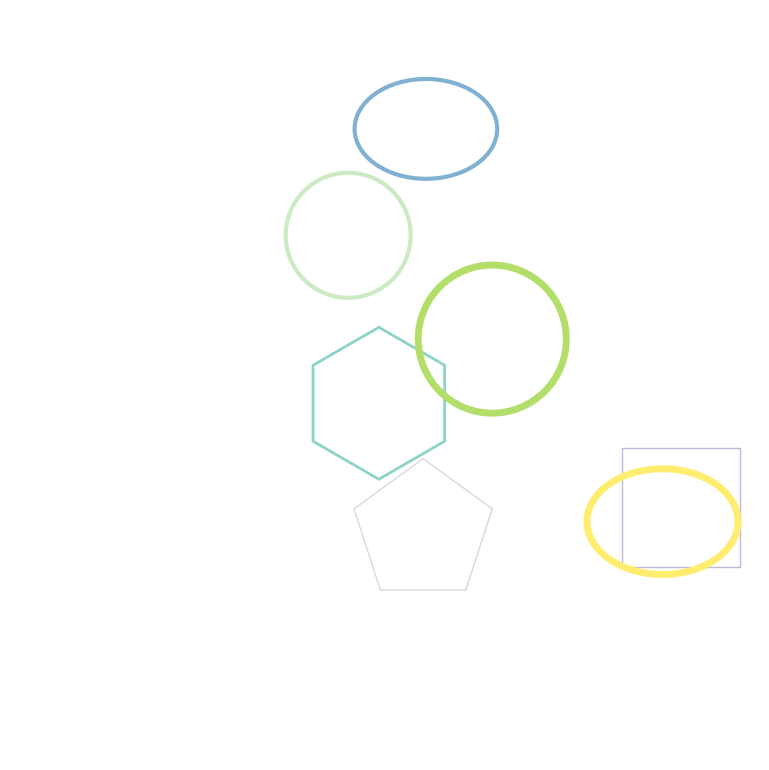[{"shape": "hexagon", "thickness": 1, "radius": 0.49, "center": [0.492, 0.476]}, {"shape": "square", "thickness": 0.5, "radius": 0.38, "center": [0.885, 0.341]}, {"shape": "oval", "thickness": 1.5, "radius": 0.46, "center": [0.553, 0.833]}, {"shape": "circle", "thickness": 2.5, "radius": 0.48, "center": [0.639, 0.56]}, {"shape": "pentagon", "thickness": 0.5, "radius": 0.47, "center": [0.549, 0.31]}, {"shape": "circle", "thickness": 1.5, "radius": 0.41, "center": [0.452, 0.694]}, {"shape": "oval", "thickness": 2.5, "radius": 0.49, "center": [0.86, 0.323]}]